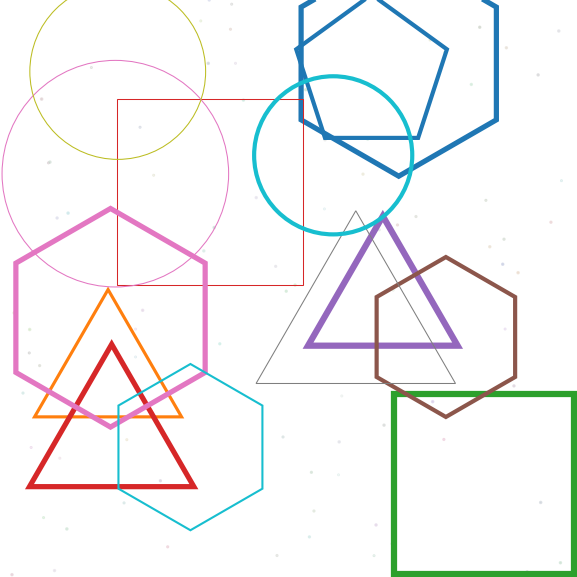[{"shape": "hexagon", "thickness": 2.5, "radius": 0.98, "center": [0.69, 0.889]}, {"shape": "pentagon", "thickness": 2, "radius": 0.69, "center": [0.643, 0.871]}, {"shape": "triangle", "thickness": 1.5, "radius": 0.73, "center": [0.187, 0.351]}, {"shape": "square", "thickness": 3, "radius": 0.78, "center": [0.838, 0.161]}, {"shape": "square", "thickness": 0.5, "radius": 0.81, "center": [0.364, 0.666]}, {"shape": "triangle", "thickness": 2.5, "radius": 0.82, "center": [0.193, 0.239]}, {"shape": "triangle", "thickness": 3, "radius": 0.75, "center": [0.663, 0.475]}, {"shape": "hexagon", "thickness": 2, "radius": 0.69, "center": [0.772, 0.416]}, {"shape": "circle", "thickness": 0.5, "radius": 0.98, "center": [0.2, 0.698]}, {"shape": "hexagon", "thickness": 2.5, "radius": 0.95, "center": [0.191, 0.449]}, {"shape": "triangle", "thickness": 0.5, "radius": 1.0, "center": [0.616, 0.435]}, {"shape": "circle", "thickness": 0.5, "radius": 0.76, "center": [0.204, 0.875]}, {"shape": "circle", "thickness": 2, "radius": 0.68, "center": [0.577, 0.73]}, {"shape": "hexagon", "thickness": 1, "radius": 0.72, "center": [0.33, 0.225]}]